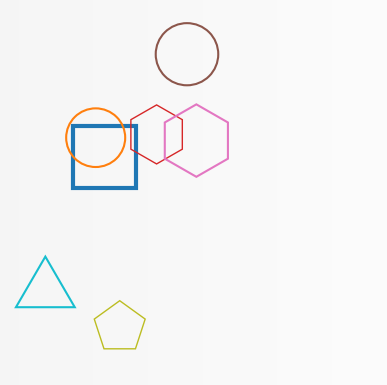[{"shape": "square", "thickness": 3, "radius": 0.41, "center": [0.269, 0.592]}, {"shape": "circle", "thickness": 1.5, "radius": 0.38, "center": [0.247, 0.642]}, {"shape": "hexagon", "thickness": 1, "radius": 0.38, "center": [0.404, 0.651]}, {"shape": "circle", "thickness": 1.5, "radius": 0.4, "center": [0.483, 0.859]}, {"shape": "hexagon", "thickness": 1.5, "radius": 0.47, "center": [0.507, 0.635]}, {"shape": "pentagon", "thickness": 1, "radius": 0.35, "center": [0.309, 0.15]}, {"shape": "triangle", "thickness": 1.5, "radius": 0.44, "center": [0.117, 0.246]}]